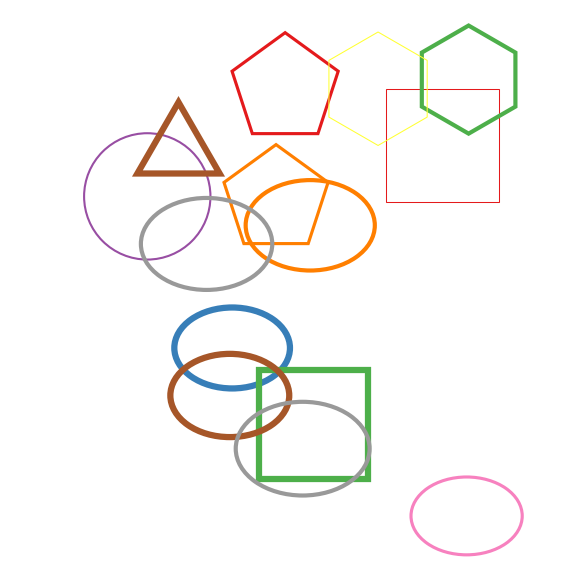[{"shape": "square", "thickness": 0.5, "radius": 0.49, "center": [0.767, 0.747]}, {"shape": "pentagon", "thickness": 1.5, "radius": 0.48, "center": [0.494, 0.846]}, {"shape": "oval", "thickness": 3, "radius": 0.5, "center": [0.402, 0.397]}, {"shape": "square", "thickness": 3, "radius": 0.47, "center": [0.542, 0.264]}, {"shape": "hexagon", "thickness": 2, "radius": 0.47, "center": [0.811, 0.861]}, {"shape": "circle", "thickness": 1, "radius": 0.55, "center": [0.255, 0.659]}, {"shape": "pentagon", "thickness": 1.5, "radius": 0.47, "center": [0.478, 0.654]}, {"shape": "oval", "thickness": 2, "radius": 0.56, "center": [0.537, 0.609]}, {"shape": "hexagon", "thickness": 0.5, "radius": 0.49, "center": [0.655, 0.845]}, {"shape": "triangle", "thickness": 3, "radius": 0.41, "center": [0.309, 0.74]}, {"shape": "oval", "thickness": 3, "radius": 0.51, "center": [0.398, 0.314]}, {"shape": "oval", "thickness": 1.5, "radius": 0.48, "center": [0.808, 0.106]}, {"shape": "oval", "thickness": 2, "radius": 0.57, "center": [0.358, 0.577]}, {"shape": "oval", "thickness": 2, "radius": 0.58, "center": [0.524, 0.222]}]